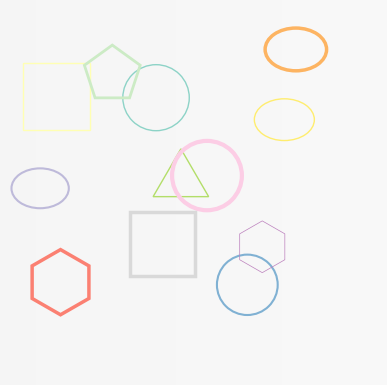[{"shape": "circle", "thickness": 1, "radius": 0.43, "center": [0.403, 0.746]}, {"shape": "square", "thickness": 1, "radius": 0.43, "center": [0.146, 0.75]}, {"shape": "oval", "thickness": 1.5, "radius": 0.37, "center": [0.104, 0.511]}, {"shape": "hexagon", "thickness": 2.5, "radius": 0.42, "center": [0.156, 0.267]}, {"shape": "circle", "thickness": 1.5, "radius": 0.39, "center": [0.638, 0.26]}, {"shape": "oval", "thickness": 2.5, "radius": 0.4, "center": [0.763, 0.872]}, {"shape": "triangle", "thickness": 1, "radius": 0.41, "center": [0.467, 0.531]}, {"shape": "circle", "thickness": 3, "radius": 0.45, "center": [0.534, 0.544]}, {"shape": "square", "thickness": 2.5, "radius": 0.42, "center": [0.419, 0.366]}, {"shape": "hexagon", "thickness": 0.5, "radius": 0.34, "center": [0.677, 0.359]}, {"shape": "pentagon", "thickness": 2, "radius": 0.38, "center": [0.29, 0.807]}, {"shape": "oval", "thickness": 1, "radius": 0.39, "center": [0.734, 0.689]}]